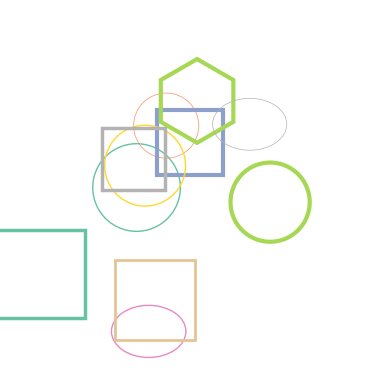[{"shape": "square", "thickness": 2.5, "radius": 0.57, "center": [0.108, 0.288]}, {"shape": "circle", "thickness": 1, "radius": 0.57, "center": [0.355, 0.513]}, {"shape": "circle", "thickness": 0.5, "radius": 0.42, "center": [0.432, 0.674]}, {"shape": "square", "thickness": 3, "radius": 0.42, "center": [0.493, 0.63]}, {"shape": "oval", "thickness": 1, "radius": 0.48, "center": [0.386, 0.139]}, {"shape": "hexagon", "thickness": 3, "radius": 0.54, "center": [0.512, 0.738]}, {"shape": "circle", "thickness": 3, "radius": 0.51, "center": [0.702, 0.475]}, {"shape": "circle", "thickness": 1, "radius": 0.52, "center": [0.377, 0.57]}, {"shape": "square", "thickness": 2, "radius": 0.52, "center": [0.403, 0.221]}, {"shape": "oval", "thickness": 0.5, "radius": 0.48, "center": [0.649, 0.677]}, {"shape": "square", "thickness": 2.5, "radius": 0.41, "center": [0.347, 0.587]}]